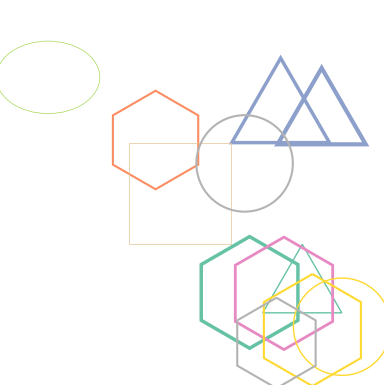[{"shape": "triangle", "thickness": 1, "radius": 0.59, "center": [0.785, 0.247]}, {"shape": "hexagon", "thickness": 2.5, "radius": 0.72, "center": [0.648, 0.24]}, {"shape": "hexagon", "thickness": 1.5, "radius": 0.64, "center": [0.404, 0.636]}, {"shape": "triangle", "thickness": 2.5, "radius": 0.73, "center": [0.729, 0.703]}, {"shape": "triangle", "thickness": 3, "radius": 0.66, "center": [0.836, 0.691]}, {"shape": "hexagon", "thickness": 2, "radius": 0.73, "center": [0.738, 0.238]}, {"shape": "oval", "thickness": 0.5, "radius": 0.67, "center": [0.125, 0.799]}, {"shape": "hexagon", "thickness": 1.5, "radius": 0.73, "center": [0.811, 0.143]}, {"shape": "circle", "thickness": 1, "radius": 0.63, "center": [0.889, 0.151]}, {"shape": "square", "thickness": 0.5, "radius": 0.66, "center": [0.468, 0.498]}, {"shape": "circle", "thickness": 1.5, "radius": 0.63, "center": [0.635, 0.576]}, {"shape": "hexagon", "thickness": 1.5, "radius": 0.59, "center": [0.718, 0.109]}]